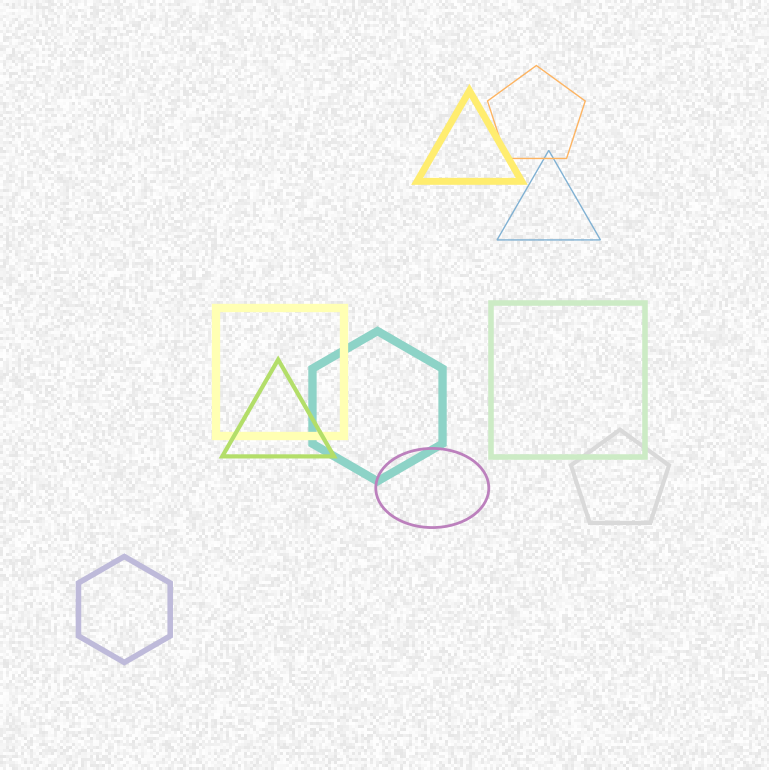[{"shape": "hexagon", "thickness": 3, "radius": 0.49, "center": [0.49, 0.473]}, {"shape": "square", "thickness": 3, "radius": 0.41, "center": [0.364, 0.517]}, {"shape": "hexagon", "thickness": 2, "radius": 0.34, "center": [0.161, 0.208]}, {"shape": "triangle", "thickness": 0.5, "radius": 0.39, "center": [0.713, 0.727]}, {"shape": "pentagon", "thickness": 0.5, "radius": 0.33, "center": [0.697, 0.848]}, {"shape": "triangle", "thickness": 1.5, "radius": 0.42, "center": [0.361, 0.449]}, {"shape": "pentagon", "thickness": 1.5, "radius": 0.33, "center": [0.805, 0.375]}, {"shape": "oval", "thickness": 1, "radius": 0.37, "center": [0.561, 0.366]}, {"shape": "square", "thickness": 2, "radius": 0.5, "center": [0.738, 0.507]}, {"shape": "triangle", "thickness": 2.5, "radius": 0.39, "center": [0.61, 0.804]}]